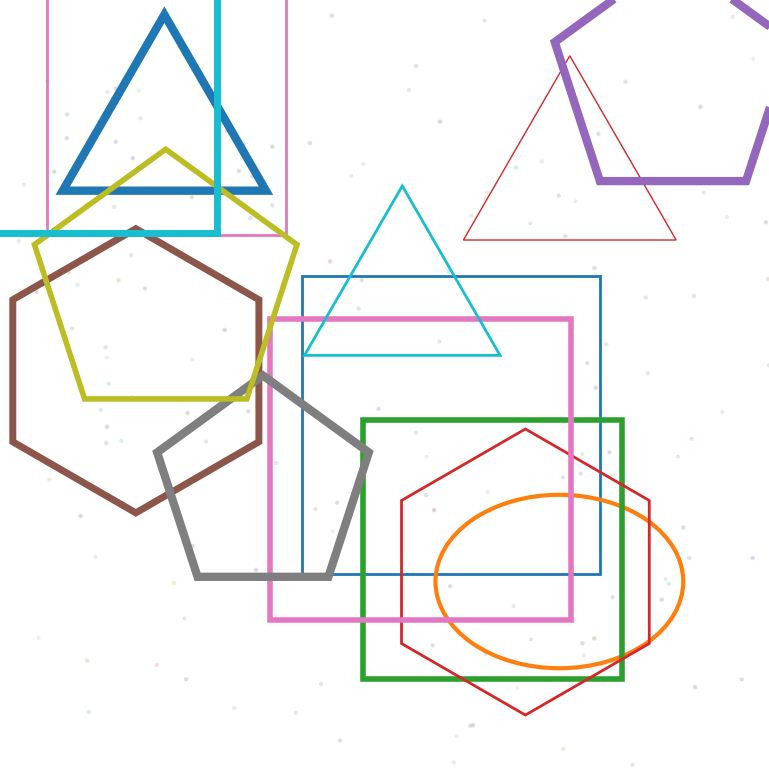[{"shape": "triangle", "thickness": 3, "radius": 0.76, "center": [0.213, 0.829]}, {"shape": "square", "thickness": 1, "radius": 0.97, "center": [0.586, 0.448]}, {"shape": "oval", "thickness": 1.5, "radius": 0.8, "center": [0.726, 0.245]}, {"shape": "square", "thickness": 2, "radius": 0.84, "center": [0.64, 0.287]}, {"shape": "triangle", "thickness": 0.5, "radius": 0.8, "center": [0.74, 0.768]}, {"shape": "hexagon", "thickness": 1, "radius": 0.93, "center": [0.682, 0.257]}, {"shape": "pentagon", "thickness": 3, "radius": 0.81, "center": [0.874, 0.895]}, {"shape": "hexagon", "thickness": 2.5, "radius": 0.92, "center": [0.176, 0.518]}, {"shape": "square", "thickness": 2, "radius": 0.98, "center": [0.547, 0.39]}, {"shape": "square", "thickness": 1, "radius": 0.78, "center": [0.216, 0.851]}, {"shape": "pentagon", "thickness": 3, "radius": 0.72, "center": [0.342, 0.368]}, {"shape": "pentagon", "thickness": 2, "radius": 0.9, "center": [0.215, 0.627]}, {"shape": "square", "thickness": 2.5, "radius": 0.81, "center": [0.121, 0.859]}, {"shape": "triangle", "thickness": 1, "radius": 0.73, "center": [0.522, 0.612]}]